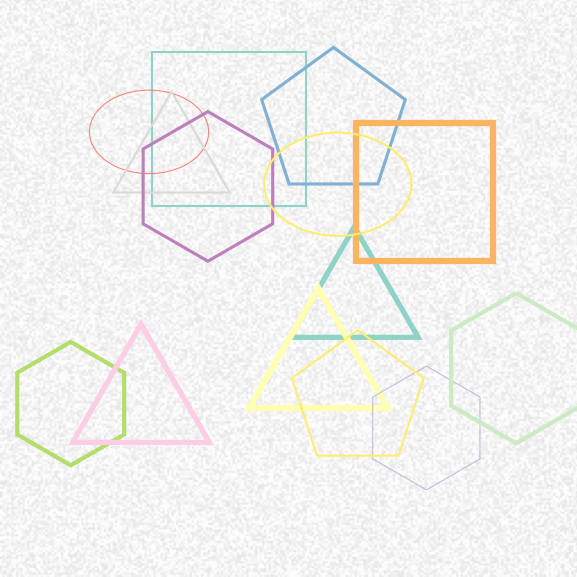[{"shape": "square", "thickness": 1, "radius": 0.67, "center": [0.396, 0.776]}, {"shape": "triangle", "thickness": 2.5, "radius": 0.64, "center": [0.614, 0.479]}, {"shape": "triangle", "thickness": 3, "radius": 0.69, "center": [0.551, 0.362]}, {"shape": "hexagon", "thickness": 0.5, "radius": 0.54, "center": [0.738, 0.258]}, {"shape": "oval", "thickness": 0.5, "radius": 0.52, "center": [0.258, 0.771]}, {"shape": "pentagon", "thickness": 1.5, "radius": 0.65, "center": [0.577, 0.786]}, {"shape": "square", "thickness": 3, "radius": 0.59, "center": [0.735, 0.667]}, {"shape": "hexagon", "thickness": 2, "radius": 0.53, "center": [0.122, 0.3]}, {"shape": "triangle", "thickness": 2.5, "radius": 0.68, "center": [0.244, 0.301]}, {"shape": "triangle", "thickness": 1, "radius": 0.58, "center": [0.297, 0.724]}, {"shape": "hexagon", "thickness": 1.5, "radius": 0.65, "center": [0.36, 0.676]}, {"shape": "hexagon", "thickness": 2, "radius": 0.65, "center": [0.894, 0.362]}, {"shape": "pentagon", "thickness": 1, "radius": 0.6, "center": [0.62, 0.307]}, {"shape": "oval", "thickness": 1, "radius": 0.64, "center": [0.585, 0.68]}]